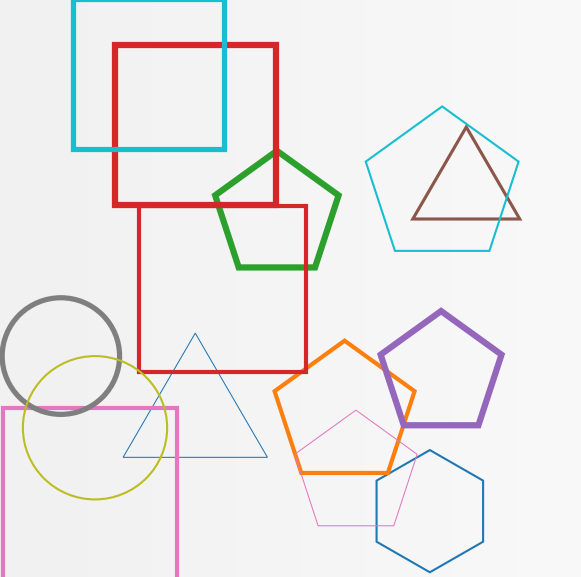[{"shape": "triangle", "thickness": 0.5, "radius": 0.72, "center": [0.336, 0.279]}, {"shape": "hexagon", "thickness": 1, "radius": 0.53, "center": [0.74, 0.114]}, {"shape": "pentagon", "thickness": 2, "radius": 0.63, "center": [0.593, 0.283]}, {"shape": "pentagon", "thickness": 3, "radius": 0.56, "center": [0.476, 0.626]}, {"shape": "square", "thickness": 2, "radius": 0.72, "center": [0.383, 0.499]}, {"shape": "square", "thickness": 3, "radius": 0.69, "center": [0.336, 0.783]}, {"shape": "pentagon", "thickness": 3, "radius": 0.55, "center": [0.759, 0.351]}, {"shape": "triangle", "thickness": 1.5, "radius": 0.53, "center": [0.802, 0.673]}, {"shape": "pentagon", "thickness": 0.5, "radius": 0.55, "center": [0.612, 0.178]}, {"shape": "square", "thickness": 2, "radius": 0.75, "center": [0.155, 0.142]}, {"shape": "circle", "thickness": 2.5, "radius": 0.5, "center": [0.105, 0.383]}, {"shape": "circle", "thickness": 1, "radius": 0.62, "center": [0.163, 0.258]}, {"shape": "square", "thickness": 2.5, "radius": 0.65, "center": [0.256, 0.871]}, {"shape": "pentagon", "thickness": 1, "radius": 0.69, "center": [0.761, 0.677]}]